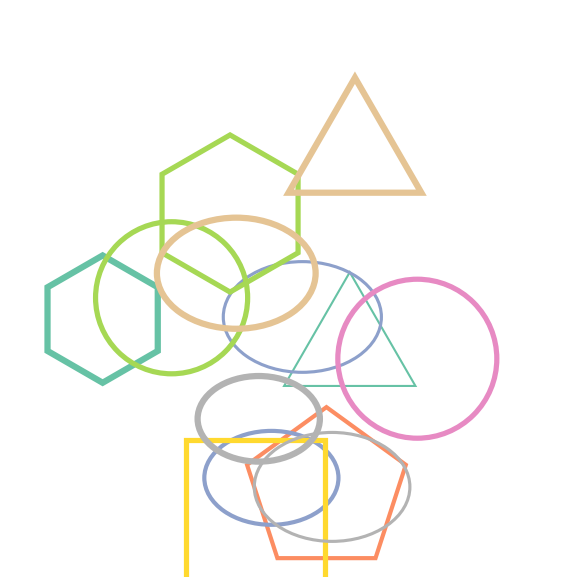[{"shape": "hexagon", "thickness": 3, "radius": 0.55, "center": [0.178, 0.447]}, {"shape": "triangle", "thickness": 1, "radius": 0.66, "center": [0.606, 0.396]}, {"shape": "pentagon", "thickness": 2, "radius": 0.72, "center": [0.565, 0.15]}, {"shape": "oval", "thickness": 2, "radius": 0.58, "center": [0.47, 0.172]}, {"shape": "oval", "thickness": 1.5, "radius": 0.68, "center": [0.524, 0.45]}, {"shape": "circle", "thickness": 2.5, "radius": 0.69, "center": [0.723, 0.378]}, {"shape": "circle", "thickness": 2.5, "radius": 0.66, "center": [0.297, 0.484]}, {"shape": "hexagon", "thickness": 2.5, "radius": 0.68, "center": [0.398, 0.629]}, {"shape": "square", "thickness": 2.5, "radius": 0.6, "center": [0.443, 0.118]}, {"shape": "triangle", "thickness": 3, "radius": 0.66, "center": [0.615, 0.732]}, {"shape": "oval", "thickness": 3, "radius": 0.69, "center": [0.409, 0.526]}, {"shape": "oval", "thickness": 1.5, "radius": 0.67, "center": [0.575, 0.156]}, {"shape": "oval", "thickness": 3, "radius": 0.53, "center": [0.448, 0.274]}]